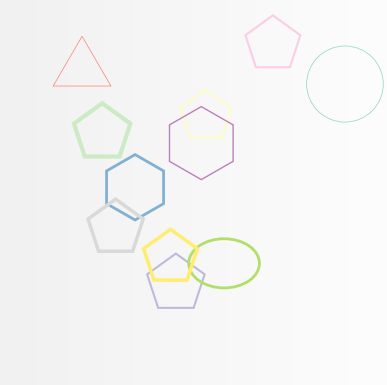[{"shape": "circle", "thickness": 0.5, "radius": 0.49, "center": [0.89, 0.782]}, {"shape": "pentagon", "thickness": 1, "radius": 0.35, "center": [0.532, 0.698]}, {"shape": "pentagon", "thickness": 1.5, "radius": 0.39, "center": [0.454, 0.263]}, {"shape": "triangle", "thickness": 0.5, "radius": 0.43, "center": [0.212, 0.82]}, {"shape": "hexagon", "thickness": 2, "radius": 0.42, "center": [0.349, 0.514]}, {"shape": "oval", "thickness": 2, "radius": 0.46, "center": [0.578, 0.316]}, {"shape": "pentagon", "thickness": 1.5, "radius": 0.37, "center": [0.704, 0.886]}, {"shape": "pentagon", "thickness": 2.5, "radius": 0.37, "center": [0.298, 0.408]}, {"shape": "hexagon", "thickness": 1, "radius": 0.47, "center": [0.519, 0.628]}, {"shape": "pentagon", "thickness": 3, "radius": 0.38, "center": [0.264, 0.655]}, {"shape": "pentagon", "thickness": 2.5, "radius": 0.36, "center": [0.44, 0.332]}]